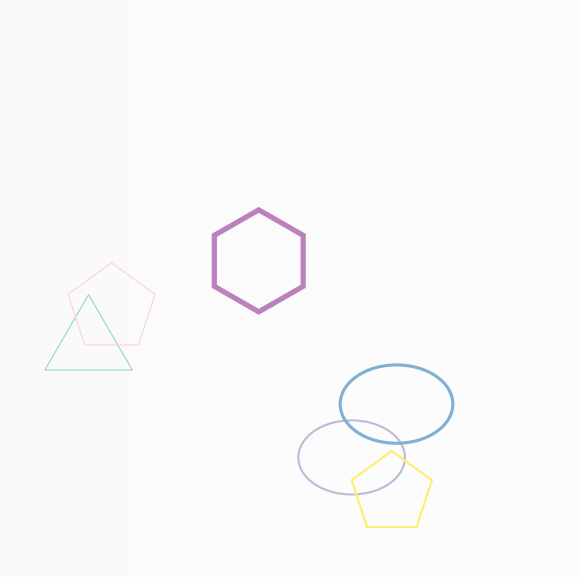[{"shape": "triangle", "thickness": 0.5, "radius": 0.43, "center": [0.152, 0.402]}, {"shape": "oval", "thickness": 1, "radius": 0.46, "center": [0.605, 0.207]}, {"shape": "oval", "thickness": 1.5, "radius": 0.48, "center": [0.682, 0.299]}, {"shape": "pentagon", "thickness": 0.5, "radius": 0.39, "center": [0.192, 0.465]}, {"shape": "hexagon", "thickness": 2.5, "radius": 0.44, "center": [0.445, 0.547]}, {"shape": "pentagon", "thickness": 1, "radius": 0.36, "center": [0.674, 0.145]}]